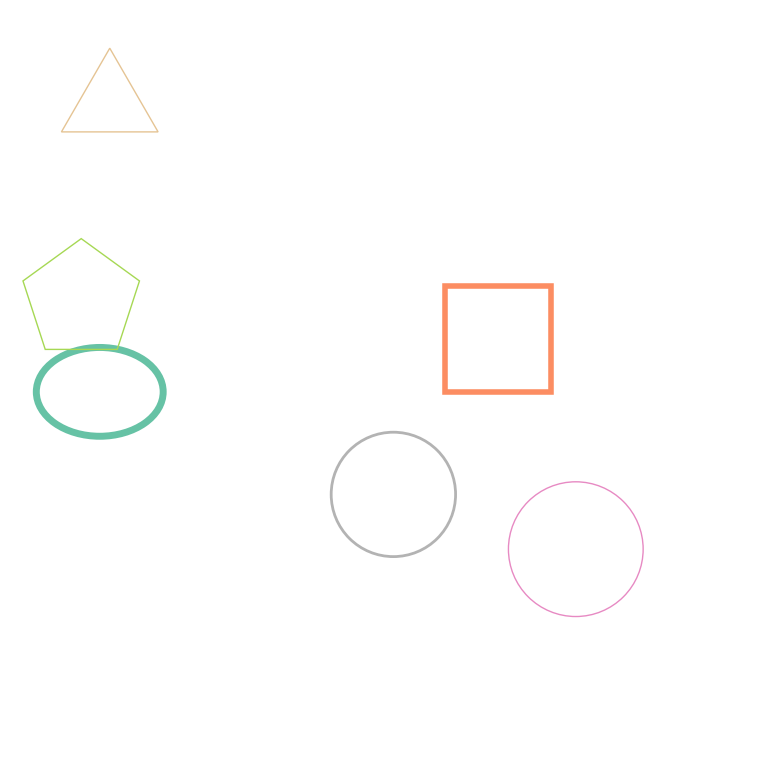[{"shape": "oval", "thickness": 2.5, "radius": 0.41, "center": [0.13, 0.491]}, {"shape": "square", "thickness": 2, "radius": 0.34, "center": [0.647, 0.56]}, {"shape": "circle", "thickness": 0.5, "radius": 0.44, "center": [0.748, 0.287]}, {"shape": "pentagon", "thickness": 0.5, "radius": 0.4, "center": [0.105, 0.611]}, {"shape": "triangle", "thickness": 0.5, "radius": 0.36, "center": [0.143, 0.865]}, {"shape": "circle", "thickness": 1, "radius": 0.4, "center": [0.511, 0.358]}]